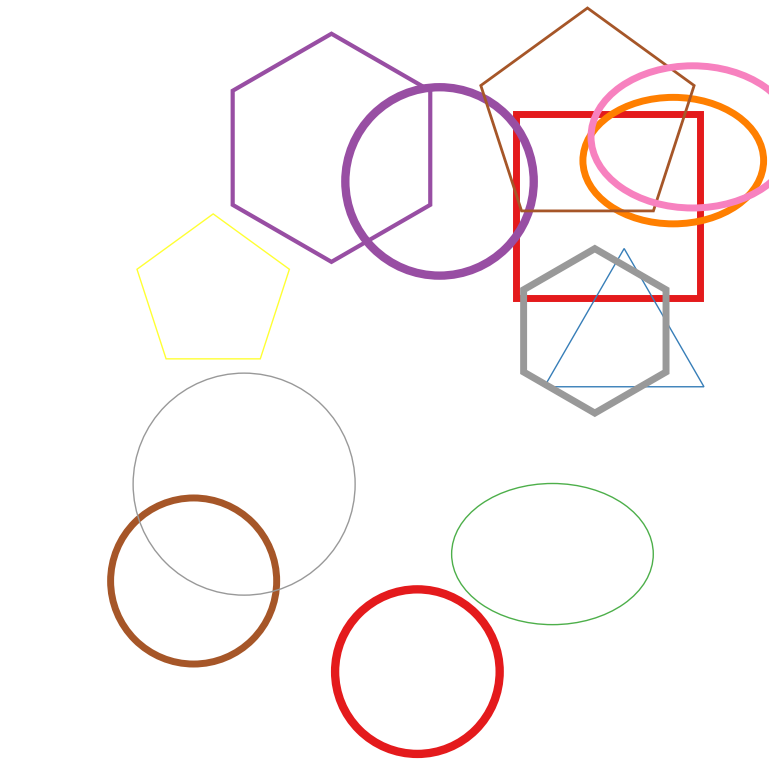[{"shape": "circle", "thickness": 3, "radius": 0.53, "center": [0.542, 0.128]}, {"shape": "square", "thickness": 2.5, "radius": 0.6, "center": [0.79, 0.733]}, {"shape": "triangle", "thickness": 0.5, "radius": 0.6, "center": [0.811, 0.558]}, {"shape": "oval", "thickness": 0.5, "radius": 0.65, "center": [0.717, 0.28]}, {"shape": "hexagon", "thickness": 1.5, "radius": 0.74, "center": [0.43, 0.808]}, {"shape": "circle", "thickness": 3, "radius": 0.61, "center": [0.571, 0.764]}, {"shape": "oval", "thickness": 2.5, "radius": 0.59, "center": [0.874, 0.791]}, {"shape": "pentagon", "thickness": 0.5, "radius": 0.52, "center": [0.277, 0.618]}, {"shape": "pentagon", "thickness": 1, "radius": 0.73, "center": [0.763, 0.844]}, {"shape": "circle", "thickness": 2.5, "radius": 0.54, "center": [0.251, 0.245]}, {"shape": "oval", "thickness": 2.5, "radius": 0.66, "center": [0.899, 0.822]}, {"shape": "hexagon", "thickness": 2.5, "radius": 0.53, "center": [0.773, 0.57]}, {"shape": "circle", "thickness": 0.5, "radius": 0.72, "center": [0.317, 0.371]}]